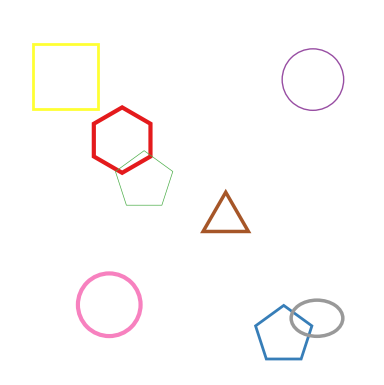[{"shape": "hexagon", "thickness": 3, "radius": 0.42, "center": [0.317, 0.636]}, {"shape": "pentagon", "thickness": 2, "radius": 0.38, "center": [0.737, 0.13]}, {"shape": "pentagon", "thickness": 0.5, "radius": 0.39, "center": [0.374, 0.53]}, {"shape": "circle", "thickness": 1, "radius": 0.4, "center": [0.813, 0.793]}, {"shape": "square", "thickness": 2, "radius": 0.42, "center": [0.17, 0.801]}, {"shape": "triangle", "thickness": 2.5, "radius": 0.34, "center": [0.586, 0.433]}, {"shape": "circle", "thickness": 3, "radius": 0.41, "center": [0.284, 0.208]}, {"shape": "oval", "thickness": 2.5, "radius": 0.34, "center": [0.823, 0.173]}]